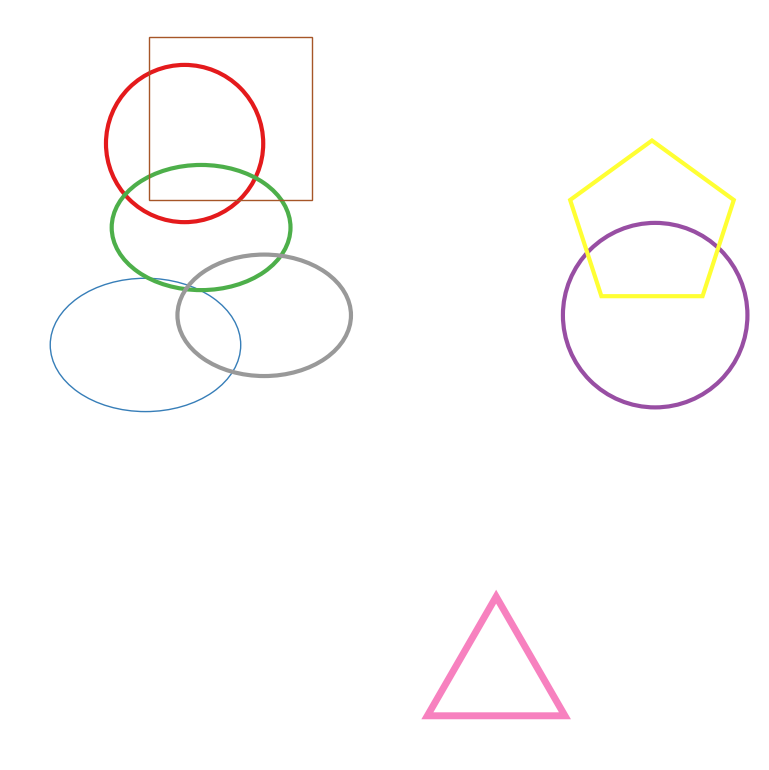[{"shape": "circle", "thickness": 1.5, "radius": 0.51, "center": [0.24, 0.814]}, {"shape": "oval", "thickness": 0.5, "radius": 0.62, "center": [0.189, 0.552]}, {"shape": "oval", "thickness": 1.5, "radius": 0.58, "center": [0.261, 0.705]}, {"shape": "circle", "thickness": 1.5, "radius": 0.6, "center": [0.851, 0.591]}, {"shape": "pentagon", "thickness": 1.5, "radius": 0.56, "center": [0.847, 0.706]}, {"shape": "square", "thickness": 0.5, "radius": 0.53, "center": [0.299, 0.846]}, {"shape": "triangle", "thickness": 2.5, "radius": 0.52, "center": [0.644, 0.122]}, {"shape": "oval", "thickness": 1.5, "radius": 0.56, "center": [0.343, 0.59]}]